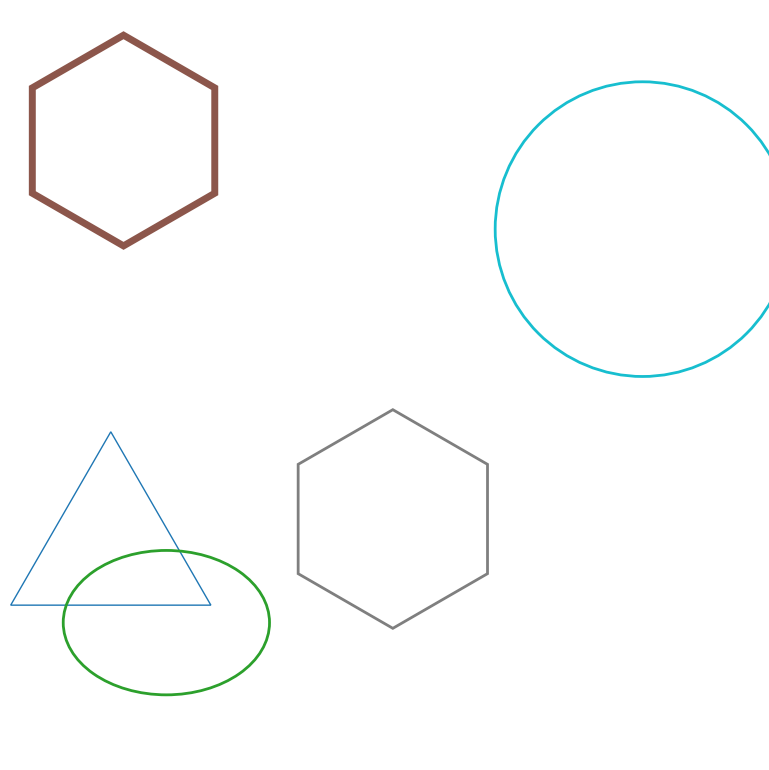[{"shape": "triangle", "thickness": 0.5, "radius": 0.75, "center": [0.144, 0.289]}, {"shape": "oval", "thickness": 1, "radius": 0.67, "center": [0.216, 0.191]}, {"shape": "hexagon", "thickness": 2.5, "radius": 0.68, "center": [0.16, 0.817]}, {"shape": "hexagon", "thickness": 1, "radius": 0.71, "center": [0.51, 0.326]}, {"shape": "circle", "thickness": 1, "radius": 0.96, "center": [0.834, 0.702]}]